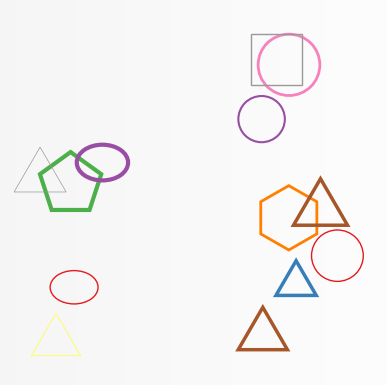[{"shape": "oval", "thickness": 1, "radius": 0.31, "center": [0.191, 0.254]}, {"shape": "circle", "thickness": 1, "radius": 0.33, "center": [0.871, 0.336]}, {"shape": "triangle", "thickness": 2.5, "radius": 0.3, "center": [0.764, 0.263]}, {"shape": "pentagon", "thickness": 3, "radius": 0.42, "center": [0.182, 0.522]}, {"shape": "oval", "thickness": 3, "radius": 0.33, "center": [0.264, 0.578]}, {"shape": "circle", "thickness": 1.5, "radius": 0.3, "center": [0.675, 0.691]}, {"shape": "hexagon", "thickness": 2, "radius": 0.42, "center": [0.745, 0.434]}, {"shape": "triangle", "thickness": 0.5, "radius": 0.37, "center": [0.145, 0.113]}, {"shape": "triangle", "thickness": 2.5, "radius": 0.4, "center": [0.827, 0.455]}, {"shape": "triangle", "thickness": 2.5, "radius": 0.37, "center": [0.678, 0.128]}, {"shape": "circle", "thickness": 2, "radius": 0.4, "center": [0.746, 0.832]}, {"shape": "square", "thickness": 1, "radius": 0.33, "center": [0.713, 0.846]}, {"shape": "triangle", "thickness": 0.5, "radius": 0.39, "center": [0.103, 0.54]}]